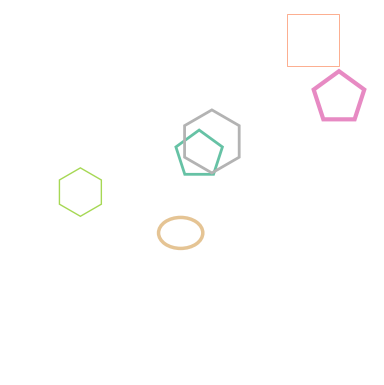[{"shape": "pentagon", "thickness": 2, "radius": 0.32, "center": [0.517, 0.599]}, {"shape": "square", "thickness": 0.5, "radius": 0.34, "center": [0.812, 0.895]}, {"shape": "pentagon", "thickness": 3, "radius": 0.35, "center": [0.88, 0.746]}, {"shape": "hexagon", "thickness": 1, "radius": 0.31, "center": [0.209, 0.501]}, {"shape": "oval", "thickness": 2.5, "radius": 0.29, "center": [0.469, 0.395]}, {"shape": "hexagon", "thickness": 2, "radius": 0.41, "center": [0.55, 0.633]}]